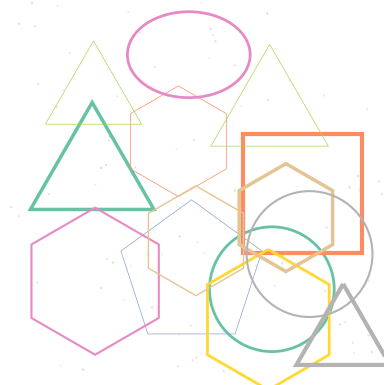[{"shape": "triangle", "thickness": 2.5, "radius": 0.93, "center": [0.239, 0.549]}, {"shape": "circle", "thickness": 2, "radius": 0.81, "center": [0.706, 0.249]}, {"shape": "square", "thickness": 3, "radius": 0.77, "center": [0.785, 0.498]}, {"shape": "hexagon", "thickness": 0.5, "radius": 0.72, "center": [0.463, 0.633]}, {"shape": "pentagon", "thickness": 0.5, "radius": 0.96, "center": [0.497, 0.288]}, {"shape": "oval", "thickness": 2, "radius": 0.8, "center": [0.49, 0.858]}, {"shape": "hexagon", "thickness": 1.5, "radius": 0.95, "center": [0.247, 0.27]}, {"shape": "triangle", "thickness": 0.5, "radius": 0.88, "center": [0.7, 0.709]}, {"shape": "triangle", "thickness": 0.5, "radius": 0.72, "center": [0.243, 0.749]}, {"shape": "hexagon", "thickness": 2, "radius": 0.91, "center": [0.697, 0.17]}, {"shape": "hexagon", "thickness": 2.5, "radius": 0.7, "center": [0.743, 0.435]}, {"shape": "hexagon", "thickness": 1, "radius": 0.71, "center": [0.509, 0.375]}, {"shape": "circle", "thickness": 1.5, "radius": 0.82, "center": [0.804, 0.34]}, {"shape": "triangle", "thickness": 3, "radius": 0.7, "center": [0.891, 0.122]}]